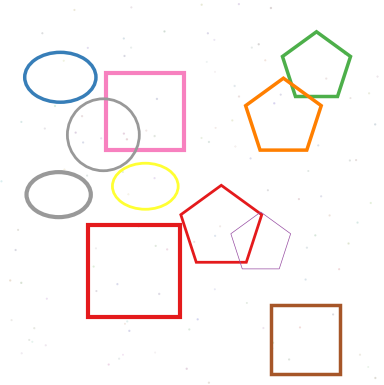[{"shape": "square", "thickness": 3, "radius": 0.6, "center": [0.347, 0.295]}, {"shape": "pentagon", "thickness": 2, "radius": 0.55, "center": [0.575, 0.408]}, {"shape": "oval", "thickness": 2.5, "radius": 0.46, "center": [0.157, 0.799]}, {"shape": "pentagon", "thickness": 2.5, "radius": 0.46, "center": [0.822, 0.825]}, {"shape": "pentagon", "thickness": 0.5, "radius": 0.41, "center": [0.677, 0.368]}, {"shape": "pentagon", "thickness": 2.5, "radius": 0.52, "center": [0.736, 0.694]}, {"shape": "oval", "thickness": 2, "radius": 0.43, "center": [0.377, 0.516]}, {"shape": "square", "thickness": 2.5, "radius": 0.45, "center": [0.794, 0.119]}, {"shape": "square", "thickness": 3, "radius": 0.51, "center": [0.376, 0.71]}, {"shape": "oval", "thickness": 3, "radius": 0.42, "center": [0.152, 0.494]}, {"shape": "circle", "thickness": 2, "radius": 0.47, "center": [0.268, 0.65]}]